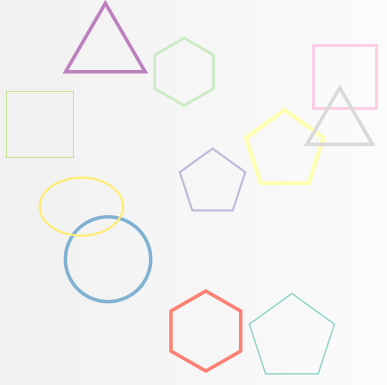[{"shape": "pentagon", "thickness": 1, "radius": 0.58, "center": [0.753, 0.122]}, {"shape": "pentagon", "thickness": 3, "radius": 0.53, "center": [0.735, 0.609]}, {"shape": "pentagon", "thickness": 1.5, "radius": 0.44, "center": [0.548, 0.525]}, {"shape": "hexagon", "thickness": 2.5, "radius": 0.52, "center": [0.531, 0.14]}, {"shape": "circle", "thickness": 2.5, "radius": 0.55, "center": [0.279, 0.327]}, {"shape": "square", "thickness": 0.5, "radius": 0.43, "center": [0.102, 0.679]}, {"shape": "square", "thickness": 2, "radius": 0.41, "center": [0.889, 0.801]}, {"shape": "triangle", "thickness": 2.5, "radius": 0.49, "center": [0.877, 0.674]}, {"shape": "triangle", "thickness": 2.5, "radius": 0.59, "center": [0.272, 0.873]}, {"shape": "hexagon", "thickness": 2, "radius": 0.44, "center": [0.475, 0.814]}, {"shape": "oval", "thickness": 1.5, "radius": 0.54, "center": [0.21, 0.463]}]